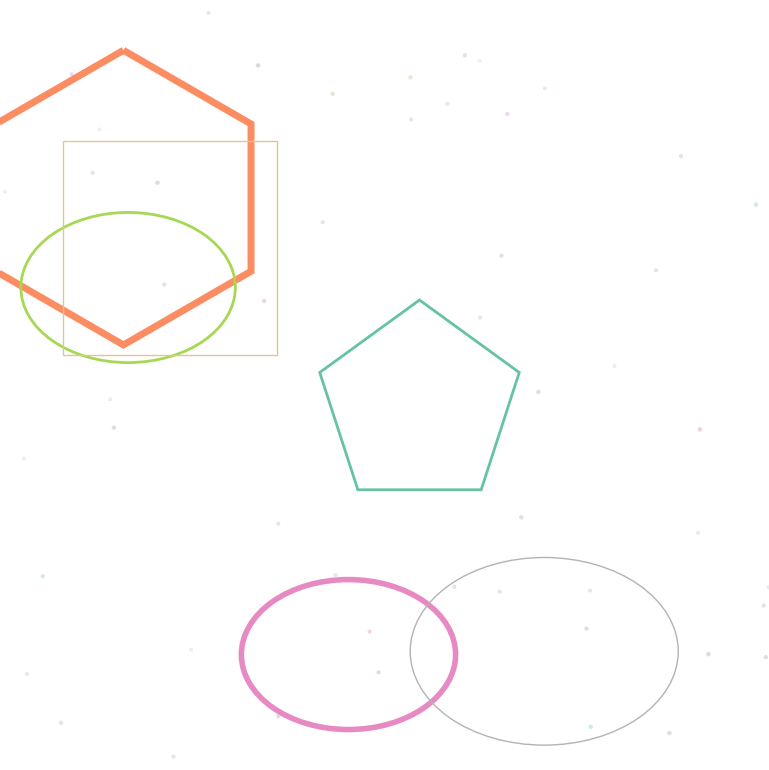[{"shape": "pentagon", "thickness": 1, "radius": 0.68, "center": [0.545, 0.474]}, {"shape": "hexagon", "thickness": 2.5, "radius": 0.96, "center": [0.16, 0.743]}, {"shape": "oval", "thickness": 2, "radius": 0.7, "center": [0.453, 0.15]}, {"shape": "oval", "thickness": 1, "radius": 0.7, "center": [0.166, 0.627]}, {"shape": "square", "thickness": 0.5, "radius": 0.7, "center": [0.221, 0.678]}, {"shape": "oval", "thickness": 0.5, "radius": 0.87, "center": [0.707, 0.154]}]